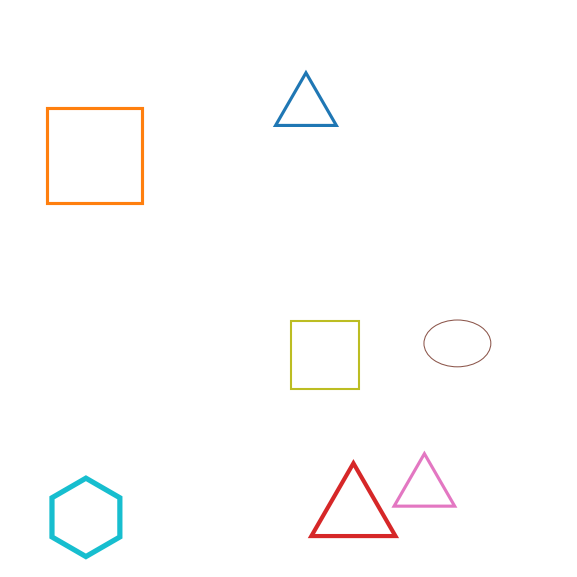[{"shape": "triangle", "thickness": 1.5, "radius": 0.3, "center": [0.53, 0.812]}, {"shape": "square", "thickness": 1.5, "radius": 0.41, "center": [0.163, 0.73]}, {"shape": "triangle", "thickness": 2, "radius": 0.42, "center": [0.612, 0.113]}, {"shape": "oval", "thickness": 0.5, "radius": 0.29, "center": [0.792, 0.404]}, {"shape": "triangle", "thickness": 1.5, "radius": 0.3, "center": [0.735, 0.153]}, {"shape": "square", "thickness": 1, "radius": 0.29, "center": [0.563, 0.384]}, {"shape": "hexagon", "thickness": 2.5, "radius": 0.34, "center": [0.149, 0.103]}]